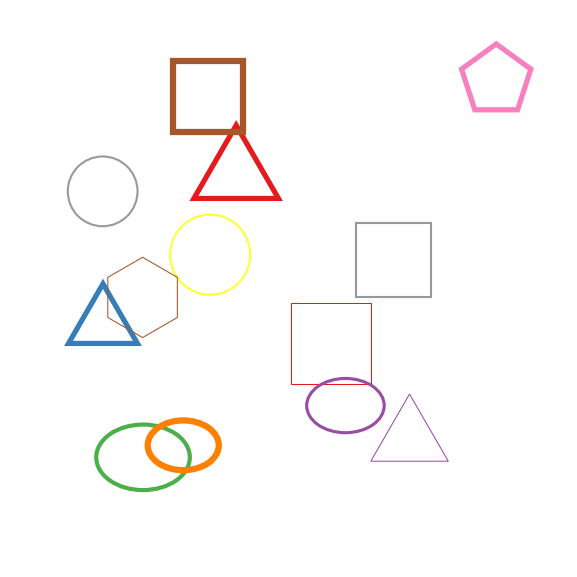[{"shape": "square", "thickness": 0.5, "radius": 0.35, "center": [0.573, 0.404]}, {"shape": "triangle", "thickness": 2.5, "radius": 0.42, "center": [0.409, 0.698]}, {"shape": "triangle", "thickness": 2.5, "radius": 0.34, "center": [0.178, 0.439]}, {"shape": "oval", "thickness": 2, "radius": 0.41, "center": [0.248, 0.207]}, {"shape": "oval", "thickness": 1.5, "radius": 0.34, "center": [0.598, 0.297]}, {"shape": "triangle", "thickness": 0.5, "radius": 0.39, "center": [0.709, 0.239]}, {"shape": "oval", "thickness": 3, "radius": 0.31, "center": [0.317, 0.228]}, {"shape": "circle", "thickness": 1, "radius": 0.35, "center": [0.364, 0.558]}, {"shape": "square", "thickness": 3, "radius": 0.31, "center": [0.36, 0.833]}, {"shape": "hexagon", "thickness": 0.5, "radius": 0.35, "center": [0.247, 0.484]}, {"shape": "pentagon", "thickness": 2.5, "radius": 0.32, "center": [0.859, 0.86]}, {"shape": "square", "thickness": 1, "radius": 0.32, "center": [0.681, 0.549]}, {"shape": "circle", "thickness": 1, "radius": 0.3, "center": [0.178, 0.668]}]